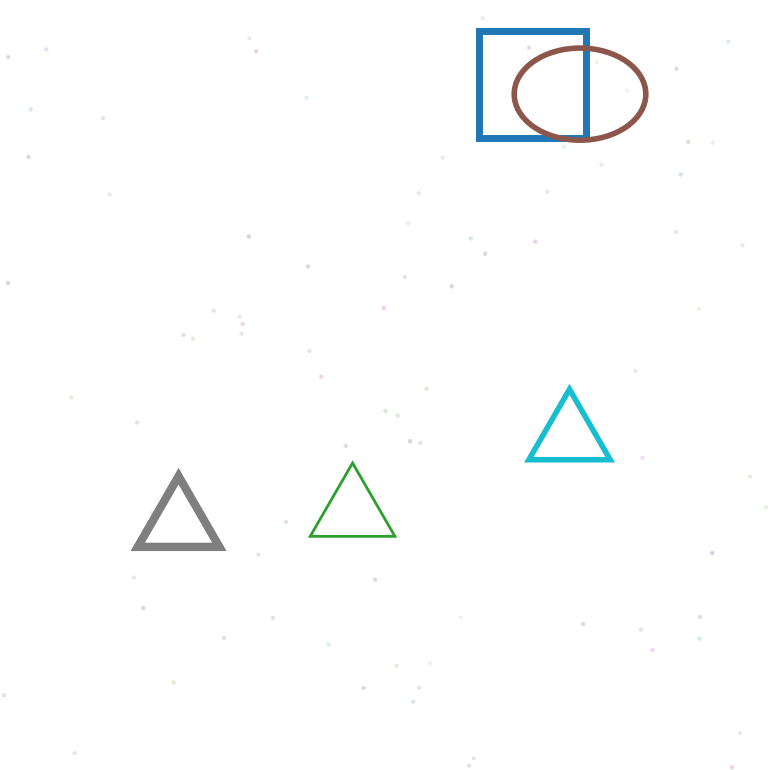[{"shape": "square", "thickness": 2.5, "radius": 0.35, "center": [0.692, 0.891]}, {"shape": "triangle", "thickness": 1, "radius": 0.32, "center": [0.458, 0.335]}, {"shape": "oval", "thickness": 2, "radius": 0.43, "center": [0.753, 0.878]}, {"shape": "triangle", "thickness": 3, "radius": 0.31, "center": [0.232, 0.32]}, {"shape": "triangle", "thickness": 2, "radius": 0.3, "center": [0.74, 0.433]}]